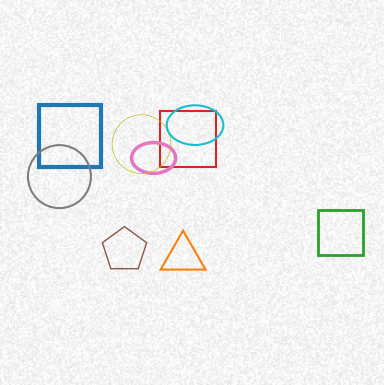[{"shape": "square", "thickness": 3, "radius": 0.4, "center": [0.181, 0.647]}, {"shape": "triangle", "thickness": 1.5, "radius": 0.34, "center": [0.476, 0.333]}, {"shape": "square", "thickness": 2, "radius": 0.29, "center": [0.884, 0.396]}, {"shape": "square", "thickness": 1.5, "radius": 0.36, "center": [0.489, 0.638]}, {"shape": "pentagon", "thickness": 1, "radius": 0.3, "center": [0.323, 0.351]}, {"shape": "oval", "thickness": 2.5, "radius": 0.29, "center": [0.399, 0.59]}, {"shape": "circle", "thickness": 1.5, "radius": 0.41, "center": [0.154, 0.541]}, {"shape": "circle", "thickness": 0.5, "radius": 0.38, "center": [0.368, 0.626]}, {"shape": "oval", "thickness": 1.5, "radius": 0.37, "center": [0.507, 0.675]}]